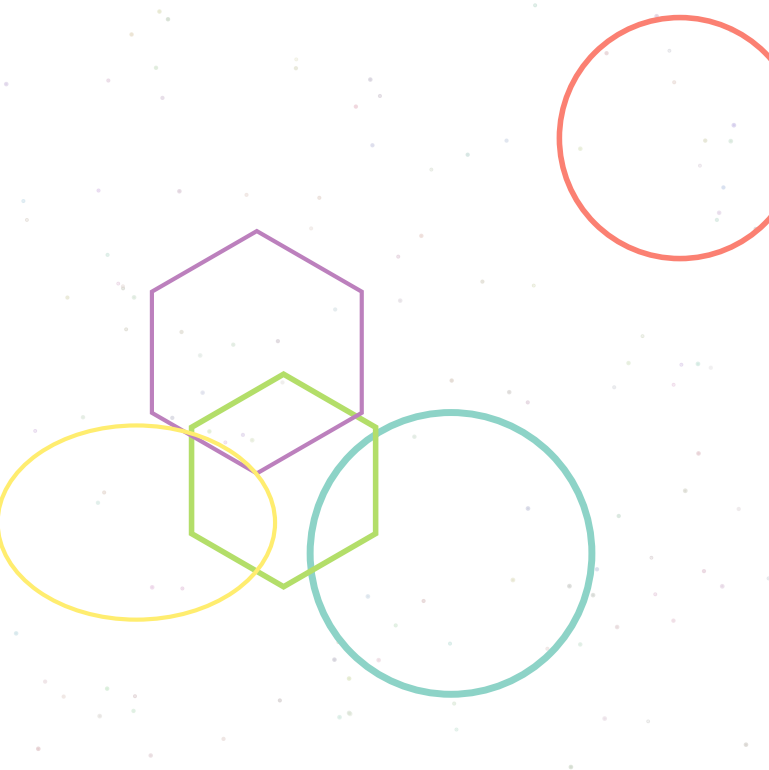[{"shape": "circle", "thickness": 2.5, "radius": 0.91, "center": [0.586, 0.281]}, {"shape": "circle", "thickness": 2, "radius": 0.78, "center": [0.883, 0.821]}, {"shape": "hexagon", "thickness": 2, "radius": 0.69, "center": [0.368, 0.376]}, {"shape": "hexagon", "thickness": 1.5, "radius": 0.79, "center": [0.334, 0.543]}, {"shape": "oval", "thickness": 1.5, "radius": 0.9, "center": [0.177, 0.321]}]